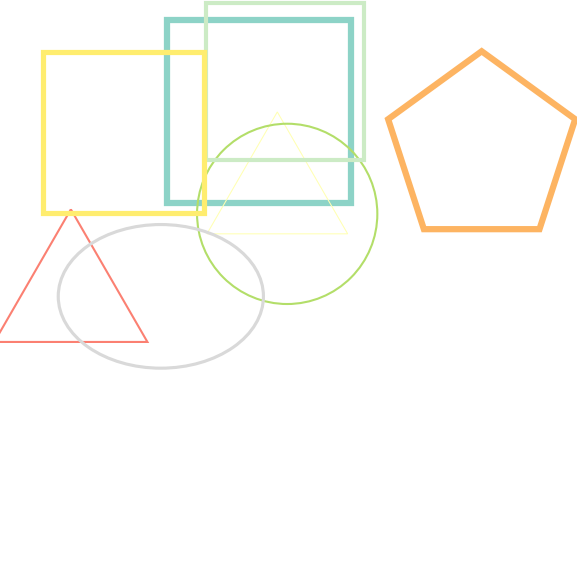[{"shape": "square", "thickness": 3, "radius": 0.8, "center": [0.449, 0.806]}, {"shape": "triangle", "thickness": 0.5, "radius": 0.7, "center": [0.48, 0.665]}, {"shape": "triangle", "thickness": 1, "radius": 0.77, "center": [0.123, 0.484]}, {"shape": "pentagon", "thickness": 3, "radius": 0.85, "center": [0.834, 0.74]}, {"shape": "circle", "thickness": 1, "radius": 0.78, "center": [0.497, 0.629]}, {"shape": "oval", "thickness": 1.5, "radius": 0.89, "center": [0.279, 0.486]}, {"shape": "square", "thickness": 2, "radius": 0.68, "center": [0.494, 0.858]}, {"shape": "square", "thickness": 2.5, "radius": 0.7, "center": [0.214, 0.77]}]